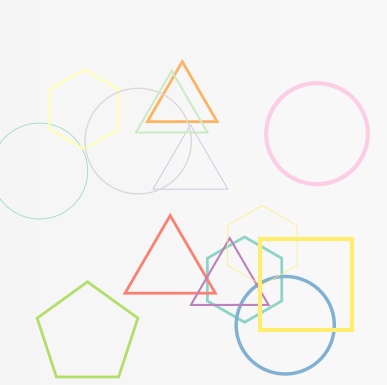[{"shape": "hexagon", "thickness": 2, "radius": 0.55, "center": [0.631, 0.274]}, {"shape": "circle", "thickness": 0.5, "radius": 0.62, "center": [0.102, 0.556]}, {"shape": "hexagon", "thickness": 1.5, "radius": 0.51, "center": [0.217, 0.716]}, {"shape": "triangle", "thickness": 0.5, "radius": 0.56, "center": [0.491, 0.564]}, {"shape": "triangle", "thickness": 2, "radius": 0.67, "center": [0.439, 0.306]}, {"shape": "circle", "thickness": 2.5, "radius": 0.63, "center": [0.736, 0.155]}, {"shape": "triangle", "thickness": 2, "radius": 0.52, "center": [0.47, 0.736]}, {"shape": "pentagon", "thickness": 2, "radius": 0.68, "center": [0.226, 0.131]}, {"shape": "circle", "thickness": 3, "radius": 0.66, "center": [0.818, 0.653]}, {"shape": "circle", "thickness": 1, "radius": 0.69, "center": [0.357, 0.634]}, {"shape": "triangle", "thickness": 1.5, "radius": 0.58, "center": [0.593, 0.266]}, {"shape": "triangle", "thickness": 1.5, "radius": 0.53, "center": [0.443, 0.709]}, {"shape": "hexagon", "thickness": 0.5, "radius": 0.52, "center": [0.677, 0.363]}, {"shape": "square", "thickness": 3, "radius": 0.59, "center": [0.79, 0.261]}]